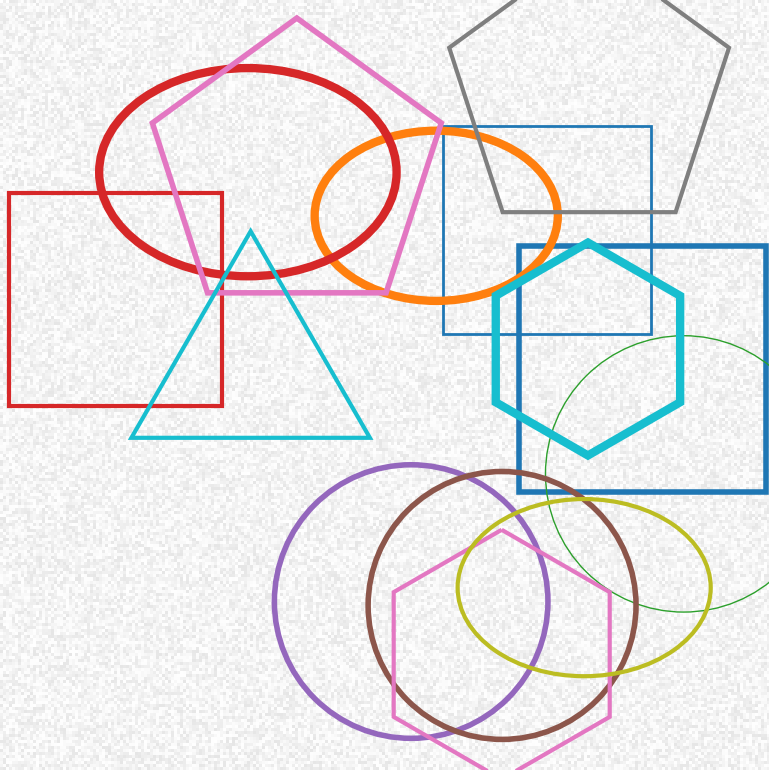[{"shape": "square", "thickness": 2, "radius": 0.8, "center": [0.834, 0.521]}, {"shape": "square", "thickness": 1, "radius": 0.67, "center": [0.71, 0.701]}, {"shape": "oval", "thickness": 3, "radius": 0.79, "center": [0.567, 0.72]}, {"shape": "circle", "thickness": 0.5, "radius": 0.9, "center": [0.888, 0.385]}, {"shape": "oval", "thickness": 3, "radius": 0.97, "center": [0.322, 0.776]}, {"shape": "square", "thickness": 1.5, "radius": 0.69, "center": [0.15, 0.611]}, {"shape": "circle", "thickness": 2, "radius": 0.89, "center": [0.534, 0.219]}, {"shape": "circle", "thickness": 2, "radius": 0.87, "center": [0.652, 0.214]}, {"shape": "pentagon", "thickness": 2, "radius": 0.99, "center": [0.385, 0.779]}, {"shape": "hexagon", "thickness": 1.5, "radius": 0.81, "center": [0.652, 0.15]}, {"shape": "pentagon", "thickness": 1.5, "radius": 0.96, "center": [0.765, 0.879]}, {"shape": "oval", "thickness": 1.5, "radius": 0.82, "center": [0.759, 0.237]}, {"shape": "triangle", "thickness": 1.5, "radius": 0.89, "center": [0.326, 0.521]}, {"shape": "hexagon", "thickness": 3, "radius": 0.69, "center": [0.764, 0.547]}]